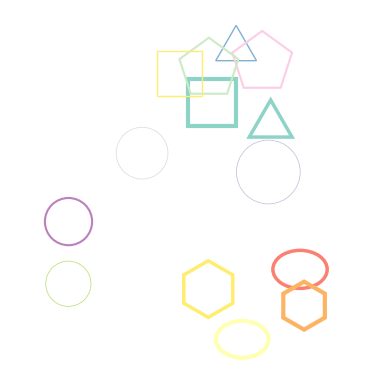[{"shape": "square", "thickness": 3, "radius": 0.31, "center": [0.55, 0.734]}, {"shape": "triangle", "thickness": 2.5, "radius": 0.32, "center": [0.703, 0.676]}, {"shape": "oval", "thickness": 3, "radius": 0.34, "center": [0.629, 0.119]}, {"shape": "circle", "thickness": 0.5, "radius": 0.41, "center": [0.697, 0.553]}, {"shape": "oval", "thickness": 2.5, "radius": 0.35, "center": [0.779, 0.3]}, {"shape": "triangle", "thickness": 1, "radius": 0.31, "center": [0.613, 0.873]}, {"shape": "hexagon", "thickness": 3, "radius": 0.31, "center": [0.79, 0.206]}, {"shape": "circle", "thickness": 0.5, "radius": 0.29, "center": [0.178, 0.263]}, {"shape": "pentagon", "thickness": 1.5, "radius": 0.41, "center": [0.681, 0.838]}, {"shape": "circle", "thickness": 0.5, "radius": 0.34, "center": [0.369, 0.602]}, {"shape": "circle", "thickness": 1.5, "radius": 0.31, "center": [0.178, 0.424]}, {"shape": "pentagon", "thickness": 1.5, "radius": 0.4, "center": [0.543, 0.822]}, {"shape": "hexagon", "thickness": 2.5, "radius": 0.37, "center": [0.541, 0.249]}, {"shape": "square", "thickness": 1, "radius": 0.29, "center": [0.466, 0.81]}]